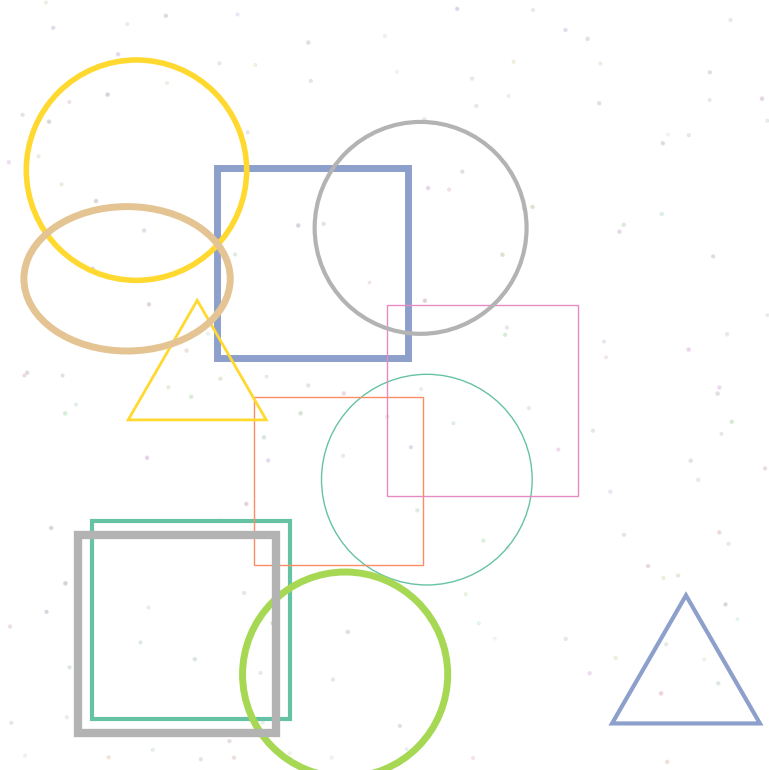[{"shape": "square", "thickness": 1.5, "radius": 0.64, "center": [0.248, 0.195]}, {"shape": "circle", "thickness": 0.5, "radius": 0.68, "center": [0.554, 0.377]}, {"shape": "square", "thickness": 0.5, "radius": 0.55, "center": [0.44, 0.375]}, {"shape": "triangle", "thickness": 1.5, "radius": 0.55, "center": [0.891, 0.116]}, {"shape": "square", "thickness": 2.5, "radius": 0.62, "center": [0.406, 0.658]}, {"shape": "square", "thickness": 0.5, "radius": 0.62, "center": [0.626, 0.48]}, {"shape": "circle", "thickness": 2.5, "radius": 0.67, "center": [0.448, 0.124]}, {"shape": "triangle", "thickness": 1, "radius": 0.52, "center": [0.256, 0.506]}, {"shape": "circle", "thickness": 2, "radius": 0.72, "center": [0.177, 0.779]}, {"shape": "oval", "thickness": 2.5, "radius": 0.67, "center": [0.165, 0.638]}, {"shape": "square", "thickness": 3, "radius": 0.64, "center": [0.23, 0.177]}, {"shape": "circle", "thickness": 1.5, "radius": 0.69, "center": [0.546, 0.704]}]